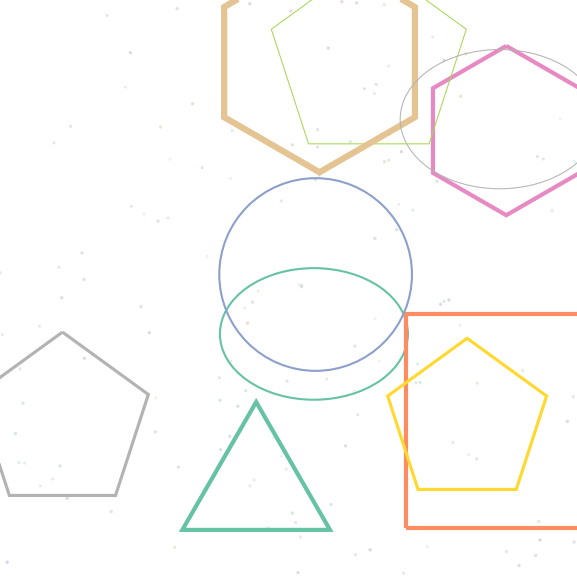[{"shape": "triangle", "thickness": 2, "radius": 0.74, "center": [0.444, 0.155]}, {"shape": "oval", "thickness": 1, "radius": 0.81, "center": [0.544, 0.421]}, {"shape": "square", "thickness": 2, "radius": 0.92, "center": [0.888, 0.27]}, {"shape": "circle", "thickness": 1, "radius": 0.83, "center": [0.547, 0.524]}, {"shape": "hexagon", "thickness": 2, "radius": 0.73, "center": [0.877, 0.773]}, {"shape": "pentagon", "thickness": 0.5, "radius": 0.89, "center": [0.639, 0.894]}, {"shape": "pentagon", "thickness": 1.5, "radius": 0.72, "center": [0.809, 0.269]}, {"shape": "hexagon", "thickness": 3, "radius": 0.95, "center": [0.553, 0.892]}, {"shape": "pentagon", "thickness": 1.5, "radius": 0.78, "center": [0.108, 0.268]}, {"shape": "oval", "thickness": 0.5, "radius": 0.86, "center": [0.865, 0.793]}]